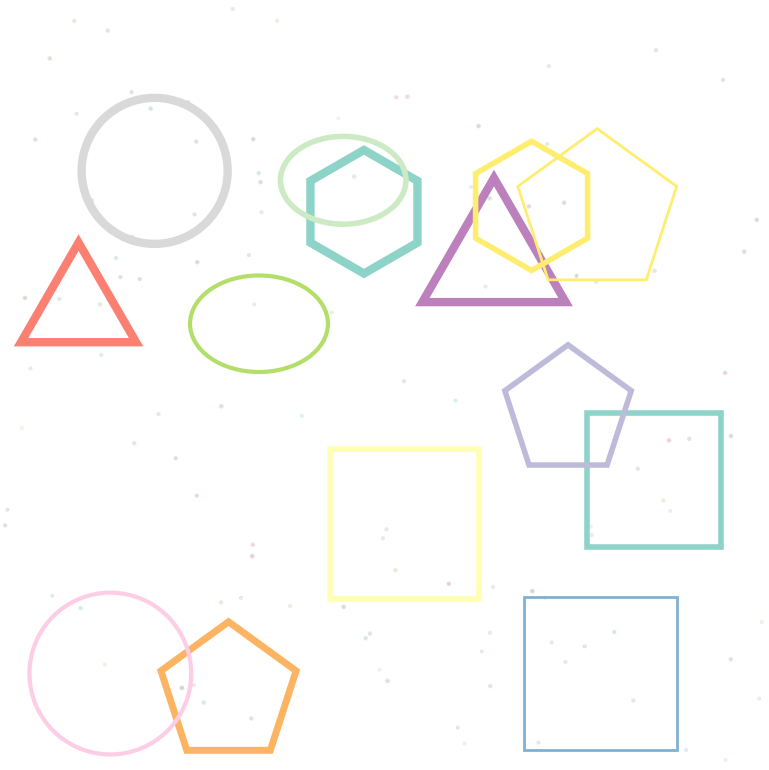[{"shape": "hexagon", "thickness": 3, "radius": 0.4, "center": [0.473, 0.725]}, {"shape": "square", "thickness": 2, "radius": 0.44, "center": [0.849, 0.376]}, {"shape": "square", "thickness": 2, "radius": 0.49, "center": [0.525, 0.319]}, {"shape": "pentagon", "thickness": 2, "radius": 0.43, "center": [0.738, 0.466]}, {"shape": "triangle", "thickness": 3, "radius": 0.43, "center": [0.102, 0.599]}, {"shape": "square", "thickness": 1, "radius": 0.5, "center": [0.78, 0.126]}, {"shape": "pentagon", "thickness": 2.5, "radius": 0.46, "center": [0.297, 0.1]}, {"shape": "oval", "thickness": 1.5, "radius": 0.45, "center": [0.336, 0.58]}, {"shape": "circle", "thickness": 1.5, "radius": 0.53, "center": [0.143, 0.125]}, {"shape": "circle", "thickness": 3, "radius": 0.47, "center": [0.201, 0.778]}, {"shape": "triangle", "thickness": 3, "radius": 0.54, "center": [0.642, 0.661]}, {"shape": "oval", "thickness": 2, "radius": 0.41, "center": [0.446, 0.766]}, {"shape": "pentagon", "thickness": 1, "radius": 0.54, "center": [0.776, 0.724]}, {"shape": "hexagon", "thickness": 2, "radius": 0.42, "center": [0.69, 0.733]}]